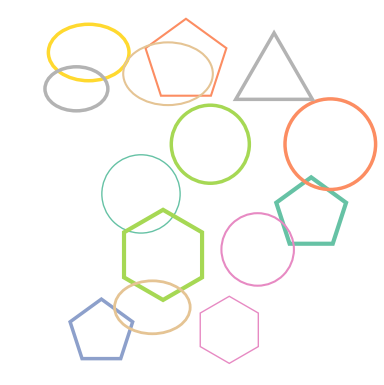[{"shape": "pentagon", "thickness": 3, "radius": 0.48, "center": [0.808, 0.444]}, {"shape": "circle", "thickness": 1, "radius": 0.51, "center": [0.366, 0.496]}, {"shape": "circle", "thickness": 2.5, "radius": 0.59, "center": [0.858, 0.625]}, {"shape": "pentagon", "thickness": 1.5, "radius": 0.55, "center": [0.483, 0.841]}, {"shape": "pentagon", "thickness": 2.5, "radius": 0.43, "center": [0.263, 0.138]}, {"shape": "hexagon", "thickness": 1, "radius": 0.44, "center": [0.596, 0.143]}, {"shape": "circle", "thickness": 1.5, "radius": 0.47, "center": [0.669, 0.352]}, {"shape": "circle", "thickness": 2.5, "radius": 0.51, "center": [0.546, 0.625]}, {"shape": "hexagon", "thickness": 3, "radius": 0.59, "center": [0.423, 0.338]}, {"shape": "oval", "thickness": 2.5, "radius": 0.52, "center": [0.23, 0.864]}, {"shape": "oval", "thickness": 2, "radius": 0.49, "center": [0.396, 0.202]}, {"shape": "oval", "thickness": 1.5, "radius": 0.58, "center": [0.436, 0.808]}, {"shape": "triangle", "thickness": 2.5, "radius": 0.58, "center": [0.712, 0.799]}, {"shape": "oval", "thickness": 2.5, "radius": 0.41, "center": [0.198, 0.769]}]